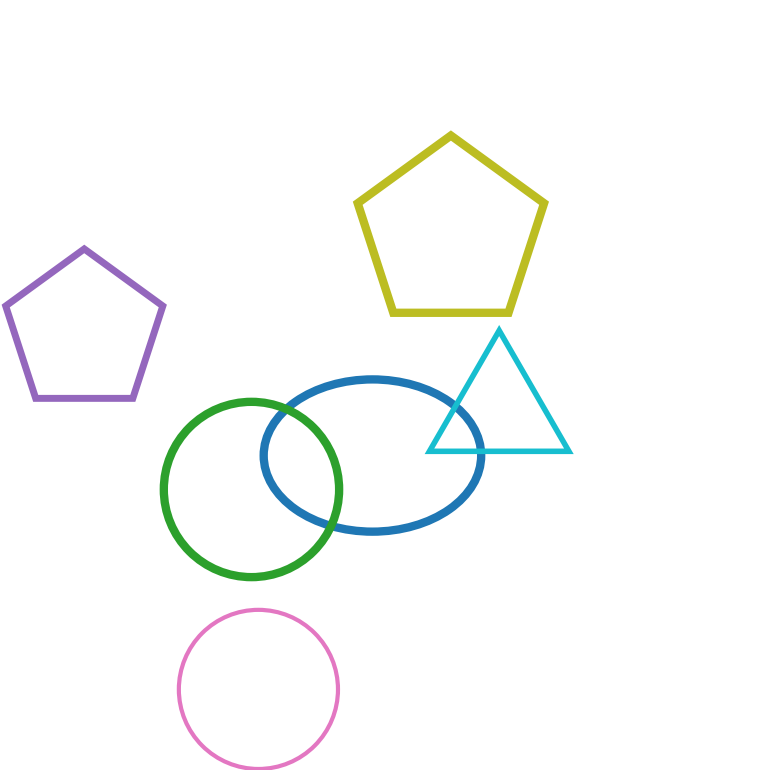[{"shape": "oval", "thickness": 3, "radius": 0.71, "center": [0.484, 0.408]}, {"shape": "circle", "thickness": 3, "radius": 0.57, "center": [0.327, 0.364]}, {"shape": "pentagon", "thickness": 2.5, "radius": 0.54, "center": [0.109, 0.569]}, {"shape": "circle", "thickness": 1.5, "radius": 0.52, "center": [0.336, 0.105]}, {"shape": "pentagon", "thickness": 3, "radius": 0.64, "center": [0.586, 0.697]}, {"shape": "triangle", "thickness": 2, "radius": 0.52, "center": [0.648, 0.466]}]